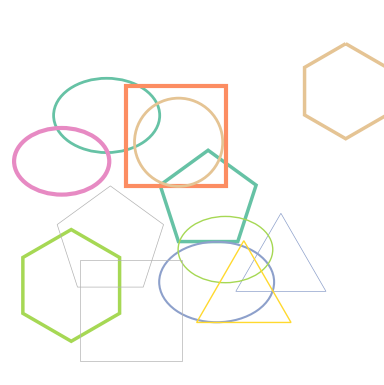[{"shape": "oval", "thickness": 2, "radius": 0.69, "center": [0.277, 0.7]}, {"shape": "pentagon", "thickness": 2.5, "radius": 0.66, "center": [0.541, 0.479]}, {"shape": "square", "thickness": 3, "radius": 0.65, "center": [0.457, 0.647]}, {"shape": "triangle", "thickness": 0.5, "radius": 0.68, "center": [0.73, 0.311]}, {"shape": "oval", "thickness": 1.5, "radius": 0.75, "center": [0.563, 0.267]}, {"shape": "oval", "thickness": 3, "radius": 0.62, "center": [0.16, 0.581]}, {"shape": "oval", "thickness": 1, "radius": 0.61, "center": [0.586, 0.352]}, {"shape": "hexagon", "thickness": 2.5, "radius": 0.73, "center": [0.185, 0.259]}, {"shape": "triangle", "thickness": 1, "radius": 0.71, "center": [0.633, 0.233]}, {"shape": "hexagon", "thickness": 2.5, "radius": 0.62, "center": [0.898, 0.763]}, {"shape": "circle", "thickness": 2, "radius": 0.57, "center": [0.464, 0.631]}, {"shape": "square", "thickness": 0.5, "radius": 0.66, "center": [0.34, 0.193]}, {"shape": "pentagon", "thickness": 0.5, "radius": 0.73, "center": [0.287, 0.372]}]